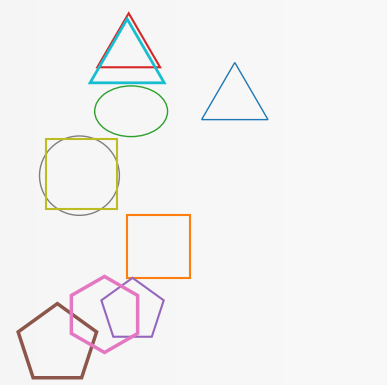[{"shape": "triangle", "thickness": 1, "radius": 0.49, "center": [0.606, 0.739]}, {"shape": "square", "thickness": 1.5, "radius": 0.41, "center": [0.409, 0.361]}, {"shape": "oval", "thickness": 1, "radius": 0.47, "center": [0.338, 0.711]}, {"shape": "triangle", "thickness": 1.5, "radius": 0.47, "center": [0.332, 0.872]}, {"shape": "pentagon", "thickness": 1.5, "radius": 0.42, "center": [0.342, 0.194]}, {"shape": "pentagon", "thickness": 2.5, "radius": 0.53, "center": [0.148, 0.105]}, {"shape": "hexagon", "thickness": 2.5, "radius": 0.49, "center": [0.27, 0.183]}, {"shape": "circle", "thickness": 1, "radius": 0.52, "center": [0.205, 0.544]}, {"shape": "square", "thickness": 1.5, "radius": 0.45, "center": [0.21, 0.548]}, {"shape": "triangle", "thickness": 2, "radius": 0.55, "center": [0.328, 0.84]}]